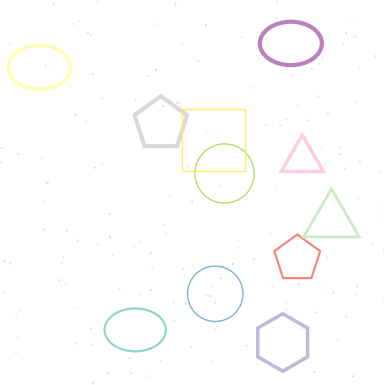[{"shape": "oval", "thickness": 1.5, "radius": 0.4, "center": [0.351, 0.143]}, {"shape": "oval", "thickness": 2.5, "radius": 0.41, "center": [0.102, 0.825]}, {"shape": "hexagon", "thickness": 2.5, "radius": 0.37, "center": [0.734, 0.111]}, {"shape": "pentagon", "thickness": 1.5, "radius": 0.31, "center": [0.772, 0.328]}, {"shape": "circle", "thickness": 1, "radius": 0.36, "center": [0.559, 0.237]}, {"shape": "circle", "thickness": 1, "radius": 0.39, "center": [0.583, 0.549]}, {"shape": "triangle", "thickness": 2.5, "radius": 0.32, "center": [0.785, 0.586]}, {"shape": "pentagon", "thickness": 3, "radius": 0.36, "center": [0.418, 0.678]}, {"shape": "oval", "thickness": 3, "radius": 0.4, "center": [0.755, 0.887]}, {"shape": "triangle", "thickness": 2, "radius": 0.42, "center": [0.861, 0.426]}, {"shape": "square", "thickness": 1, "radius": 0.4, "center": [0.554, 0.637]}]